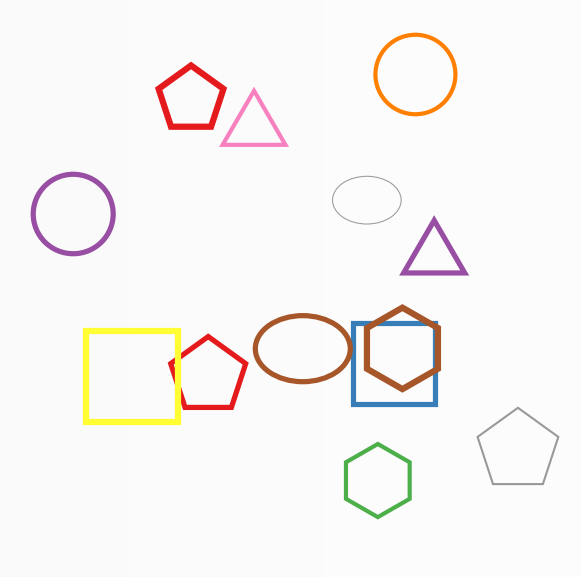[{"shape": "pentagon", "thickness": 3, "radius": 0.29, "center": [0.329, 0.827]}, {"shape": "pentagon", "thickness": 2.5, "radius": 0.34, "center": [0.358, 0.349]}, {"shape": "square", "thickness": 2.5, "radius": 0.35, "center": [0.678, 0.369]}, {"shape": "hexagon", "thickness": 2, "radius": 0.32, "center": [0.65, 0.167]}, {"shape": "circle", "thickness": 2.5, "radius": 0.34, "center": [0.126, 0.629]}, {"shape": "triangle", "thickness": 2.5, "radius": 0.3, "center": [0.747, 0.557]}, {"shape": "circle", "thickness": 2, "radius": 0.34, "center": [0.715, 0.87]}, {"shape": "square", "thickness": 3, "radius": 0.39, "center": [0.227, 0.347]}, {"shape": "hexagon", "thickness": 3, "radius": 0.35, "center": [0.692, 0.396]}, {"shape": "oval", "thickness": 2.5, "radius": 0.41, "center": [0.521, 0.395]}, {"shape": "triangle", "thickness": 2, "radius": 0.31, "center": [0.437, 0.78]}, {"shape": "pentagon", "thickness": 1, "radius": 0.37, "center": [0.891, 0.22]}, {"shape": "oval", "thickness": 0.5, "radius": 0.3, "center": [0.631, 0.653]}]